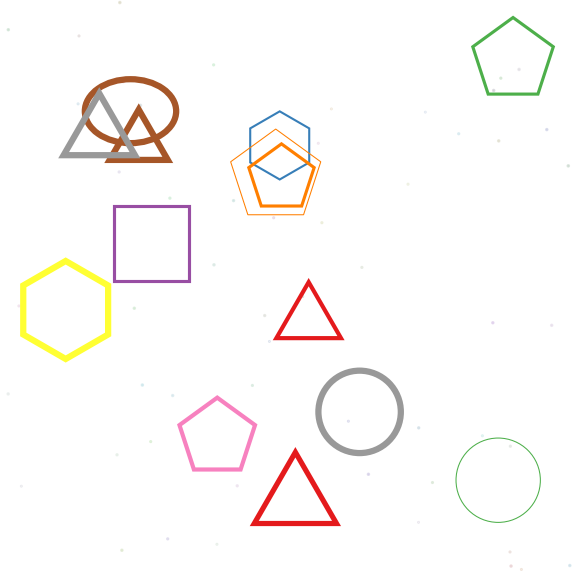[{"shape": "triangle", "thickness": 2.5, "radius": 0.41, "center": [0.511, 0.134]}, {"shape": "triangle", "thickness": 2, "radius": 0.32, "center": [0.534, 0.446]}, {"shape": "hexagon", "thickness": 1, "radius": 0.29, "center": [0.484, 0.747]}, {"shape": "pentagon", "thickness": 1.5, "radius": 0.37, "center": [0.888, 0.895]}, {"shape": "circle", "thickness": 0.5, "radius": 0.37, "center": [0.863, 0.168]}, {"shape": "square", "thickness": 1.5, "radius": 0.33, "center": [0.262, 0.577]}, {"shape": "pentagon", "thickness": 1.5, "radius": 0.3, "center": [0.487, 0.691]}, {"shape": "pentagon", "thickness": 0.5, "radius": 0.41, "center": [0.477, 0.694]}, {"shape": "hexagon", "thickness": 3, "radius": 0.42, "center": [0.114, 0.462]}, {"shape": "oval", "thickness": 3, "radius": 0.4, "center": [0.226, 0.807]}, {"shape": "triangle", "thickness": 3, "radius": 0.29, "center": [0.24, 0.751]}, {"shape": "pentagon", "thickness": 2, "radius": 0.34, "center": [0.376, 0.242]}, {"shape": "circle", "thickness": 3, "radius": 0.36, "center": [0.623, 0.286]}, {"shape": "triangle", "thickness": 3, "radius": 0.36, "center": [0.172, 0.766]}]